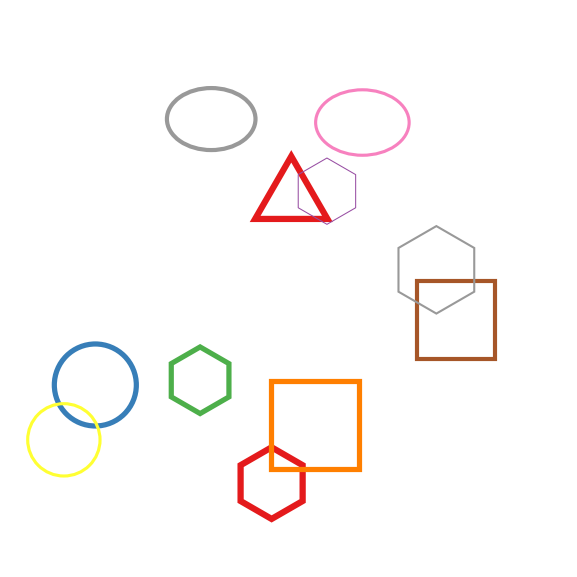[{"shape": "hexagon", "thickness": 3, "radius": 0.31, "center": [0.47, 0.163]}, {"shape": "triangle", "thickness": 3, "radius": 0.36, "center": [0.504, 0.656]}, {"shape": "circle", "thickness": 2.5, "radius": 0.35, "center": [0.165, 0.332]}, {"shape": "hexagon", "thickness": 2.5, "radius": 0.29, "center": [0.347, 0.341]}, {"shape": "hexagon", "thickness": 0.5, "radius": 0.29, "center": [0.566, 0.668]}, {"shape": "square", "thickness": 2.5, "radius": 0.38, "center": [0.545, 0.264]}, {"shape": "circle", "thickness": 1.5, "radius": 0.31, "center": [0.111, 0.238]}, {"shape": "square", "thickness": 2, "radius": 0.34, "center": [0.79, 0.445]}, {"shape": "oval", "thickness": 1.5, "radius": 0.4, "center": [0.628, 0.787]}, {"shape": "oval", "thickness": 2, "radius": 0.38, "center": [0.366, 0.793]}, {"shape": "hexagon", "thickness": 1, "radius": 0.38, "center": [0.756, 0.532]}]